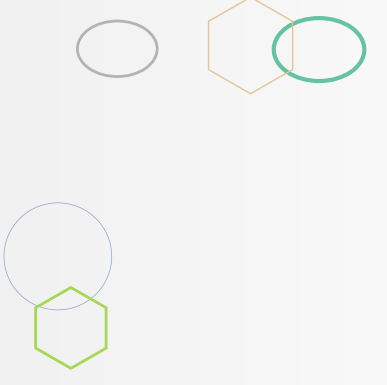[{"shape": "oval", "thickness": 3, "radius": 0.58, "center": [0.823, 0.871]}, {"shape": "circle", "thickness": 0.5, "radius": 0.7, "center": [0.149, 0.334]}, {"shape": "hexagon", "thickness": 2, "radius": 0.52, "center": [0.183, 0.148]}, {"shape": "hexagon", "thickness": 1, "radius": 0.63, "center": [0.647, 0.882]}, {"shape": "oval", "thickness": 2, "radius": 0.51, "center": [0.303, 0.873]}]